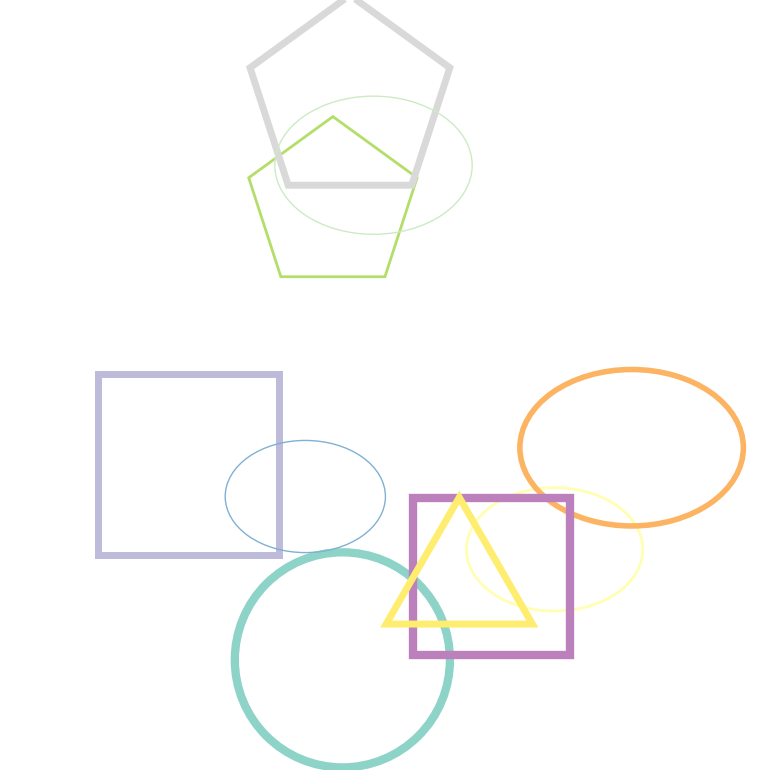[{"shape": "circle", "thickness": 3, "radius": 0.7, "center": [0.445, 0.143]}, {"shape": "oval", "thickness": 1, "radius": 0.57, "center": [0.72, 0.287]}, {"shape": "square", "thickness": 2.5, "radius": 0.59, "center": [0.245, 0.397]}, {"shape": "oval", "thickness": 0.5, "radius": 0.52, "center": [0.397, 0.355]}, {"shape": "oval", "thickness": 2, "radius": 0.73, "center": [0.82, 0.419]}, {"shape": "pentagon", "thickness": 1, "radius": 0.57, "center": [0.432, 0.734]}, {"shape": "pentagon", "thickness": 2.5, "radius": 0.68, "center": [0.454, 0.87]}, {"shape": "square", "thickness": 3, "radius": 0.51, "center": [0.638, 0.251]}, {"shape": "oval", "thickness": 0.5, "radius": 0.64, "center": [0.485, 0.785]}, {"shape": "triangle", "thickness": 2.5, "radius": 0.55, "center": [0.596, 0.244]}]